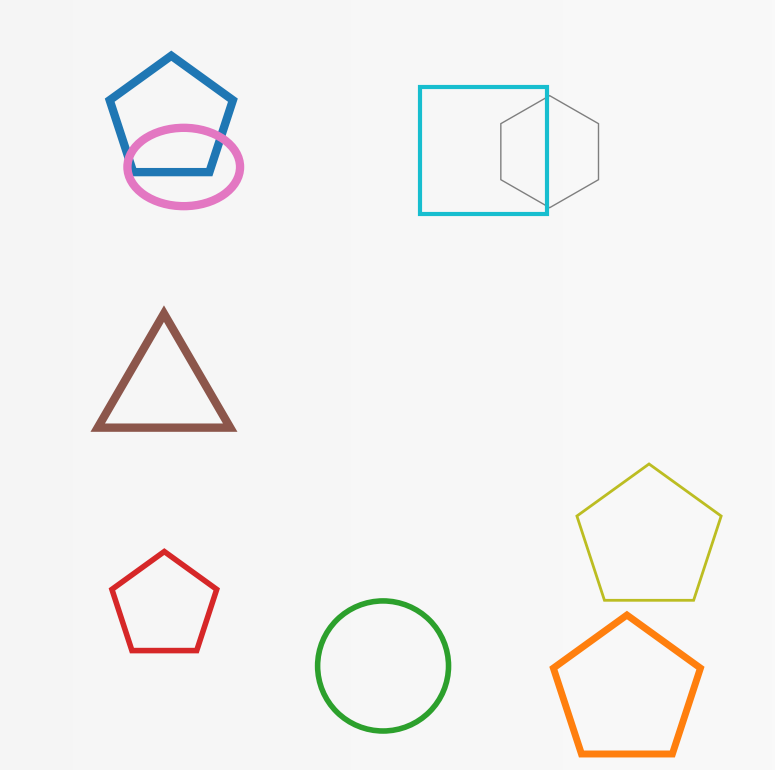[{"shape": "pentagon", "thickness": 3, "radius": 0.42, "center": [0.221, 0.844]}, {"shape": "pentagon", "thickness": 2.5, "radius": 0.5, "center": [0.809, 0.101]}, {"shape": "circle", "thickness": 2, "radius": 0.42, "center": [0.494, 0.135]}, {"shape": "pentagon", "thickness": 2, "radius": 0.36, "center": [0.212, 0.213]}, {"shape": "triangle", "thickness": 3, "radius": 0.49, "center": [0.212, 0.494]}, {"shape": "oval", "thickness": 3, "radius": 0.36, "center": [0.237, 0.783]}, {"shape": "hexagon", "thickness": 0.5, "radius": 0.36, "center": [0.709, 0.803]}, {"shape": "pentagon", "thickness": 1, "radius": 0.49, "center": [0.837, 0.3]}, {"shape": "square", "thickness": 1.5, "radius": 0.41, "center": [0.624, 0.804]}]